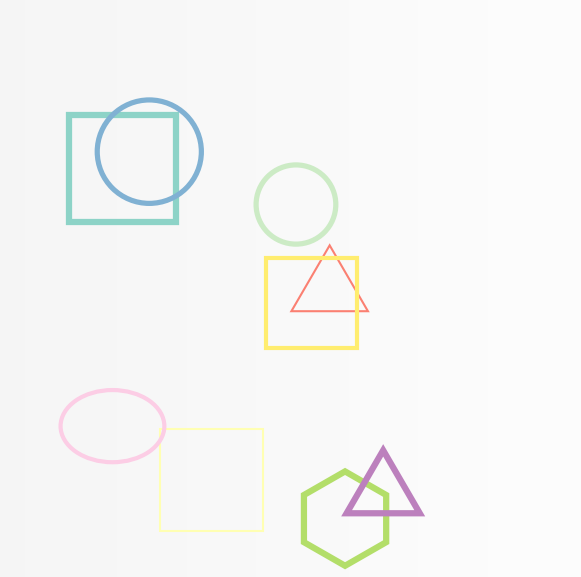[{"shape": "square", "thickness": 3, "radius": 0.46, "center": [0.21, 0.707]}, {"shape": "square", "thickness": 1, "radius": 0.44, "center": [0.363, 0.168]}, {"shape": "triangle", "thickness": 1, "radius": 0.38, "center": [0.567, 0.498]}, {"shape": "circle", "thickness": 2.5, "radius": 0.45, "center": [0.257, 0.737]}, {"shape": "hexagon", "thickness": 3, "radius": 0.41, "center": [0.594, 0.101]}, {"shape": "oval", "thickness": 2, "radius": 0.45, "center": [0.193, 0.261]}, {"shape": "triangle", "thickness": 3, "radius": 0.36, "center": [0.659, 0.147]}, {"shape": "circle", "thickness": 2.5, "radius": 0.34, "center": [0.509, 0.645]}, {"shape": "square", "thickness": 2, "radius": 0.39, "center": [0.535, 0.475]}]